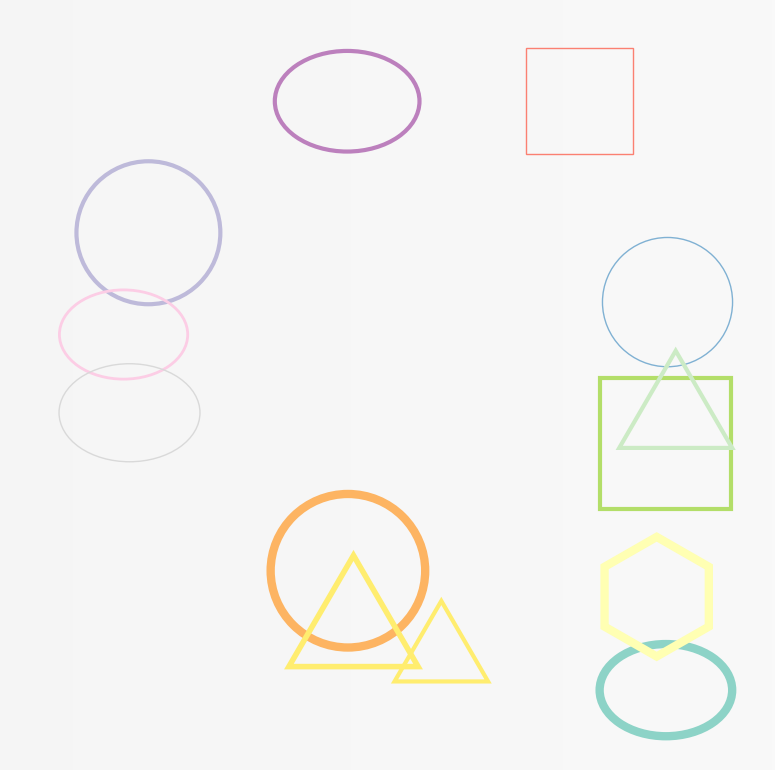[{"shape": "oval", "thickness": 3, "radius": 0.43, "center": [0.859, 0.104]}, {"shape": "hexagon", "thickness": 3, "radius": 0.39, "center": [0.847, 0.225]}, {"shape": "circle", "thickness": 1.5, "radius": 0.46, "center": [0.191, 0.698]}, {"shape": "square", "thickness": 0.5, "radius": 0.35, "center": [0.748, 0.869]}, {"shape": "circle", "thickness": 0.5, "radius": 0.42, "center": [0.861, 0.608]}, {"shape": "circle", "thickness": 3, "radius": 0.5, "center": [0.449, 0.259]}, {"shape": "square", "thickness": 1.5, "radius": 0.42, "center": [0.859, 0.424]}, {"shape": "oval", "thickness": 1, "radius": 0.41, "center": [0.159, 0.566]}, {"shape": "oval", "thickness": 0.5, "radius": 0.45, "center": [0.167, 0.464]}, {"shape": "oval", "thickness": 1.5, "radius": 0.47, "center": [0.448, 0.869]}, {"shape": "triangle", "thickness": 1.5, "radius": 0.42, "center": [0.872, 0.46]}, {"shape": "triangle", "thickness": 2, "radius": 0.48, "center": [0.456, 0.182]}, {"shape": "triangle", "thickness": 1.5, "radius": 0.35, "center": [0.569, 0.15]}]